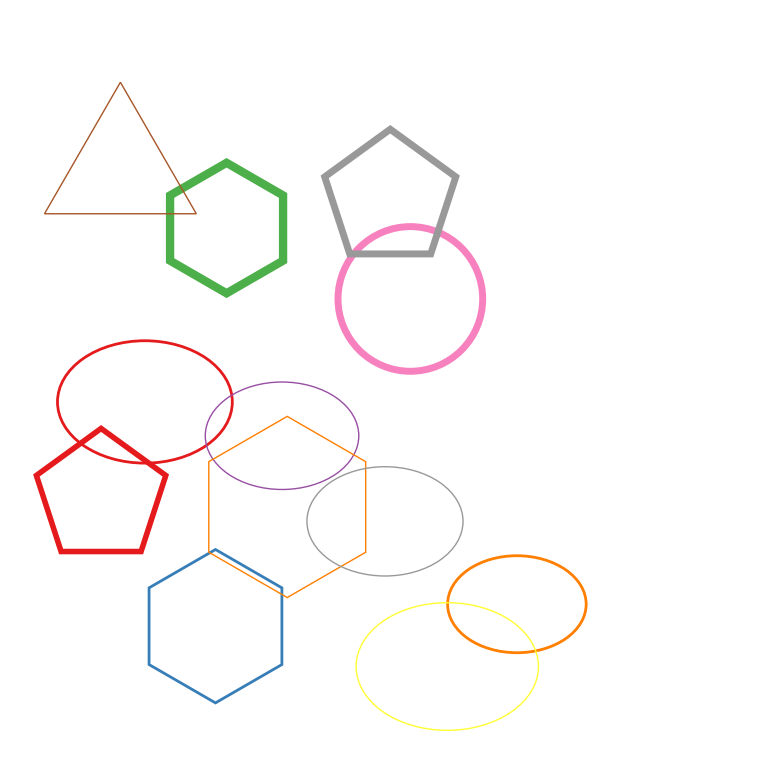[{"shape": "pentagon", "thickness": 2, "radius": 0.44, "center": [0.131, 0.355]}, {"shape": "oval", "thickness": 1, "radius": 0.57, "center": [0.188, 0.478]}, {"shape": "hexagon", "thickness": 1, "radius": 0.5, "center": [0.28, 0.187]}, {"shape": "hexagon", "thickness": 3, "radius": 0.42, "center": [0.294, 0.704]}, {"shape": "oval", "thickness": 0.5, "radius": 0.5, "center": [0.366, 0.434]}, {"shape": "oval", "thickness": 1, "radius": 0.45, "center": [0.671, 0.215]}, {"shape": "hexagon", "thickness": 0.5, "radius": 0.59, "center": [0.373, 0.342]}, {"shape": "oval", "thickness": 0.5, "radius": 0.59, "center": [0.581, 0.134]}, {"shape": "triangle", "thickness": 0.5, "radius": 0.57, "center": [0.156, 0.779]}, {"shape": "circle", "thickness": 2.5, "radius": 0.47, "center": [0.533, 0.612]}, {"shape": "oval", "thickness": 0.5, "radius": 0.51, "center": [0.5, 0.323]}, {"shape": "pentagon", "thickness": 2.5, "radius": 0.45, "center": [0.507, 0.743]}]